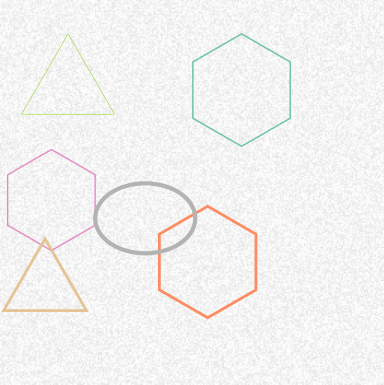[{"shape": "hexagon", "thickness": 1, "radius": 0.73, "center": [0.627, 0.766]}, {"shape": "hexagon", "thickness": 2, "radius": 0.72, "center": [0.539, 0.32]}, {"shape": "hexagon", "thickness": 1, "radius": 0.66, "center": [0.134, 0.48]}, {"shape": "triangle", "thickness": 0.5, "radius": 0.7, "center": [0.177, 0.773]}, {"shape": "triangle", "thickness": 2, "radius": 0.62, "center": [0.117, 0.255]}, {"shape": "oval", "thickness": 3, "radius": 0.65, "center": [0.377, 0.433]}]